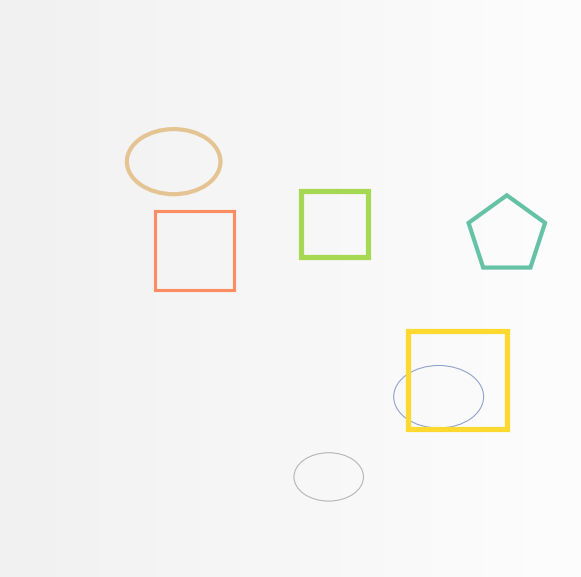[{"shape": "pentagon", "thickness": 2, "radius": 0.35, "center": [0.872, 0.592]}, {"shape": "square", "thickness": 1.5, "radius": 0.34, "center": [0.335, 0.565]}, {"shape": "oval", "thickness": 0.5, "radius": 0.39, "center": [0.755, 0.312]}, {"shape": "square", "thickness": 2.5, "radius": 0.29, "center": [0.576, 0.611]}, {"shape": "square", "thickness": 2.5, "radius": 0.43, "center": [0.787, 0.341]}, {"shape": "oval", "thickness": 2, "radius": 0.4, "center": [0.299, 0.719]}, {"shape": "oval", "thickness": 0.5, "radius": 0.3, "center": [0.566, 0.173]}]